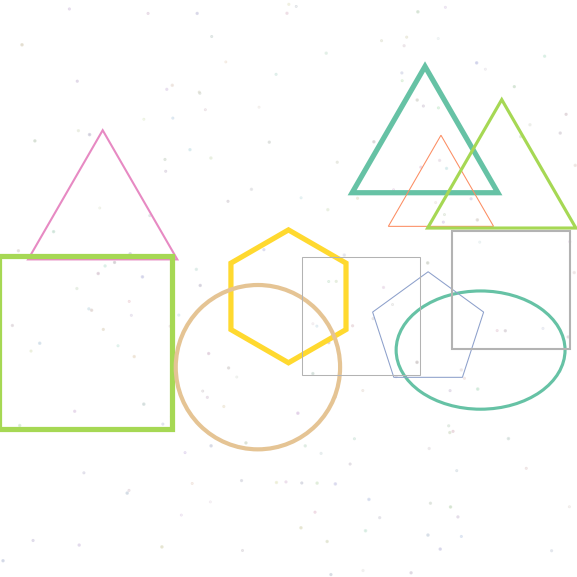[{"shape": "oval", "thickness": 1.5, "radius": 0.73, "center": [0.832, 0.393]}, {"shape": "triangle", "thickness": 2.5, "radius": 0.73, "center": [0.736, 0.738]}, {"shape": "triangle", "thickness": 0.5, "radius": 0.53, "center": [0.764, 0.66]}, {"shape": "pentagon", "thickness": 0.5, "radius": 0.51, "center": [0.741, 0.428]}, {"shape": "triangle", "thickness": 1, "radius": 0.75, "center": [0.178, 0.625]}, {"shape": "triangle", "thickness": 1.5, "radius": 0.74, "center": [0.869, 0.678]}, {"shape": "square", "thickness": 2.5, "radius": 0.75, "center": [0.148, 0.406]}, {"shape": "hexagon", "thickness": 2.5, "radius": 0.58, "center": [0.5, 0.486]}, {"shape": "circle", "thickness": 2, "radius": 0.71, "center": [0.447, 0.363]}, {"shape": "square", "thickness": 1, "radius": 0.51, "center": [0.885, 0.497]}, {"shape": "square", "thickness": 0.5, "radius": 0.51, "center": [0.625, 0.451]}]